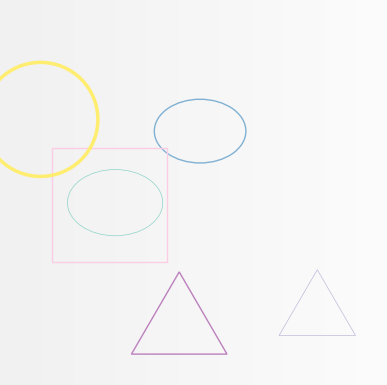[{"shape": "oval", "thickness": 0.5, "radius": 0.61, "center": [0.297, 0.474]}, {"shape": "triangle", "thickness": 0.5, "radius": 0.57, "center": [0.819, 0.186]}, {"shape": "oval", "thickness": 1, "radius": 0.59, "center": [0.516, 0.659]}, {"shape": "square", "thickness": 1, "radius": 0.74, "center": [0.282, 0.468]}, {"shape": "triangle", "thickness": 1, "radius": 0.71, "center": [0.463, 0.151]}, {"shape": "circle", "thickness": 2.5, "radius": 0.74, "center": [0.104, 0.69]}]